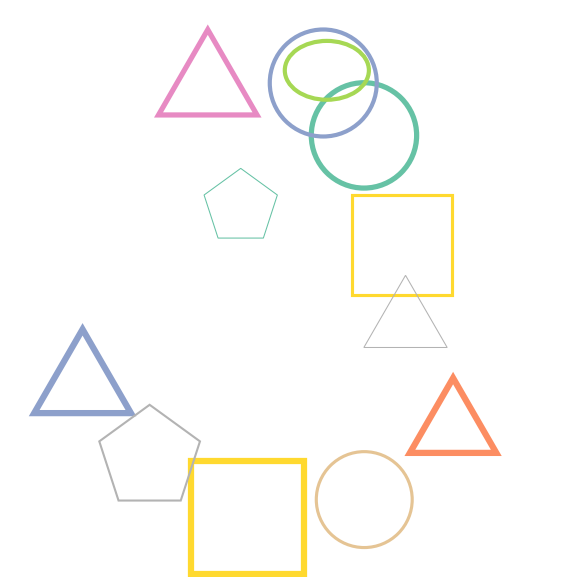[{"shape": "circle", "thickness": 2.5, "radius": 0.46, "center": [0.63, 0.765]}, {"shape": "pentagon", "thickness": 0.5, "radius": 0.33, "center": [0.417, 0.641]}, {"shape": "triangle", "thickness": 3, "radius": 0.43, "center": [0.785, 0.258]}, {"shape": "triangle", "thickness": 3, "radius": 0.48, "center": [0.143, 0.332]}, {"shape": "circle", "thickness": 2, "radius": 0.46, "center": [0.56, 0.855]}, {"shape": "triangle", "thickness": 2.5, "radius": 0.49, "center": [0.36, 0.849]}, {"shape": "oval", "thickness": 2, "radius": 0.36, "center": [0.566, 0.877]}, {"shape": "square", "thickness": 3, "radius": 0.49, "center": [0.429, 0.103]}, {"shape": "square", "thickness": 1.5, "radius": 0.43, "center": [0.697, 0.575]}, {"shape": "circle", "thickness": 1.5, "radius": 0.42, "center": [0.631, 0.134]}, {"shape": "triangle", "thickness": 0.5, "radius": 0.42, "center": [0.702, 0.439]}, {"shape": "pentagon", "thickness": 1, "radius": 0.46, "center": [0.259, 0.207]}]